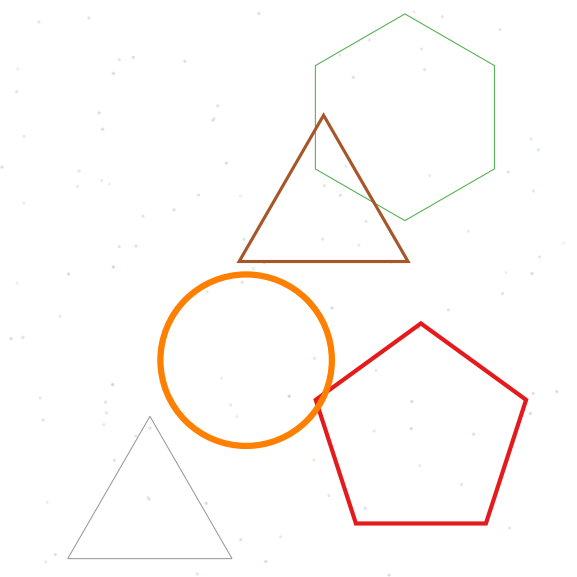[{"shape": "pentagon", "thickness": 2, "radius": 0.96, "center": [0.729, 0.248]}, {"shape": "hexagon", "thickness": 0.5, "radius": 0.89, "center": [0.701, 0.796]}, {"shape": "circle", "thickness": 3, "radius": 0.74, "center": [0.426, 0.375]}, {"shape": "triangle", "thickness": 1.5, "radius": 0.84, "center": [0.56, 0.631]}, {"shape": "triangle", "thickness": 0.5, "radius": 0.82, "center": [0.26, 0.114]}]